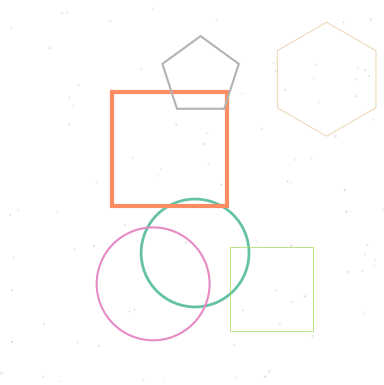[{"shape": "circle", "thickness": 2, "radius": 0.7, "center": [0.507, 0.343]}, {"shape": "square", "thickness": 3, "radius": 0.74, "center": [0.44, 0.612]}, {"shape": "circle", "thickness": 1.5, "radius": 0.73, "center": [0.398, 0.263]}, {"shape": "square", "thickness": 0.5, "radius": 0.54, "center": [0.705, 0.249]}, {"shape": "hexagon", "thickness": 0.5, "radius": 0.74, "center": [0.848, 0.794]}, {"shape": "pentagon", "thickness": 1.5, "radius": 0.52, "center": [0.521, 0.802]}]